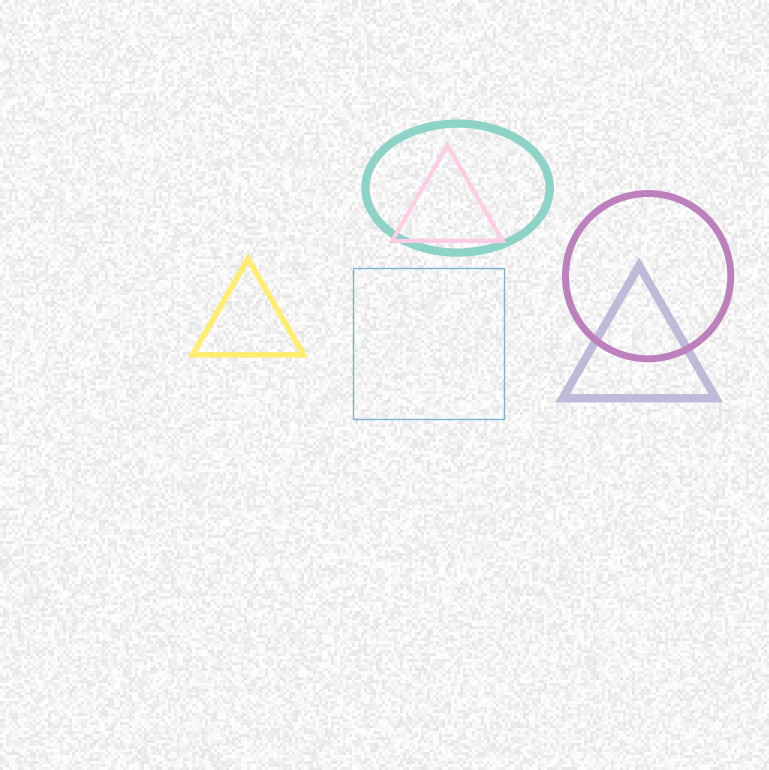[{"shape": "oval", "thickness": 3, "radius": 0.6, "center": [0.594, 0.756]}, {"shape": "triangle", "thickness": 3, "radius": 0.57, "center": [0.83, 0.54]}, {"shape": "square", "thickness": 0.5, "radius": 0.49, "center": [0.556, 0.554]}, {"shape": "triangle", "thickness": 1.5, "radius": 0.41, "center": [0.581, 0.729]}, {"shape": "circle", "thickness": 2.5, "radius": 0.54, "center": [0.842, 0.641]}, {"shape": "triangle", "thickness": 2, "radius": 0.42, "center": [0.322, 0.581]}]